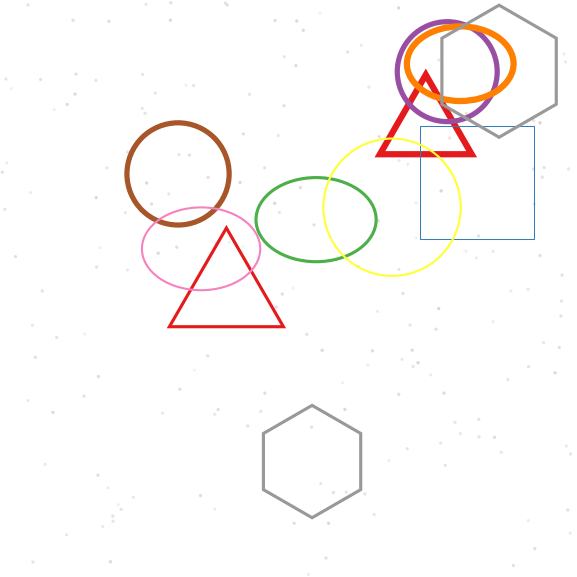[{"shape": "triangle", "thickness": 3, "radius": 0.46, "center": [0.737, 0.778]}, {"shape": "triangle", "thickness": 1.5, "radius": 0.57, "center": [0.392, 0.49]}, {"shape": "square", "thickness": 0.5, "radius": 0.49, "center": [0.826, 0.683]}, {"shape": "oval", "thickness": 1.5, "radius": 0.52, "center": [0.547, 0.619]}, {"shape": "circle", "thickness": 2.5, "radius": 0.43, "center": [0.774, 0.875]}, {"shape": "oval", "thickness": 3, "radius": 0.46, "center": [0.797, 0.889]}, {"shape": "circle", "thickness": 1, "radius": 0.59, "center": [0.679, 0.64]}, {"shape": "circle", "thickness": 2.5, "radius": 0.44, "center": [0.308, 0.698]}, {"shape": "oval", "thickness": 1, "radius": 0.51, "center": [0.348, 0.568]}, {"shape": "hexagon", "thickness": 1.5, "radius": 0.49, "center": [0.54, 0.2]}, {"shape": "hexagon", "thickness": 1.5, "radius": 0.57, "center": [0.864, 0.876]}]